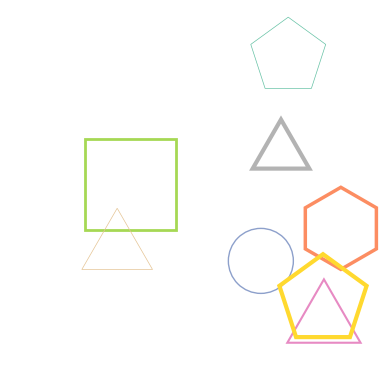[{"shape": "pentagon", "thickness": 0.5, "radius": 0.51, "center": [0.749, 0.853]}, {"shape": "hexagon", "thickness": 2.5, "radius": 0.53, "center": [0.885, 0.407]}, {"shape": "circle", "thickness": 1, "radius": 0.42, "center": [0.678, 0.322]}, {"shape": "triangle", "thickness": 1.5, "radius": 0.55, "center": [0.841, 0.165]}, {"shape": "square", "thickness": 2, "radius": 0.59, "center": [0.338, 0.521]}, {"shape": "pentagon", "thickness": 3, "radius": 0.6, "center": [0.839, 0.221]}, {"shape": "triangle", "thickness": 0.5, "radius": 0.53, "center": [0.304, 0.353]}, {"shape": "triangle", "thickness": 3, "radius": 0.42, "center": [0.73, 0.605]}]